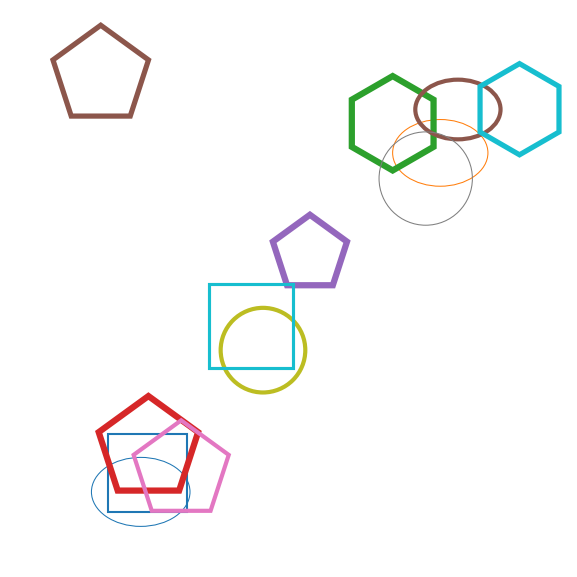[{"shape": "oval", "thickness": 0.5, "radius": 0.43, "center": [0.244, 0.147]}, {"shape": "square", "thickness": 1, "radius": 0.34, "center": [0.256, 0.18]}, {"shape": "oval", "thickness": 0.5, "radius": 0.41, "center": [0.762, 0.734]}, {"shape": "hexagon", "thickness": 3, "radius": 0.41, "center": [0.68, 0.786]}, {"shape": "pentagon", "thickness": 3, "radius": 0.45, "center": [0.257, 0.223]}, {"shape": "pentagon", "thickness": 3, "radius": 0.34, "center": [0.537, 0.56]}, {"shape": "pentagon", "thickness": 2.5, "radius": 0.43, "center": [0.174, 0.868]}, {"shape": "oval", "thickness": 2, "radius": 0.37, "center": [0.793, 0.81]}, {"shape": "pentagon", "thickness": 2, "radius": 0.43, "center": [0.314, 0.185]}, {"shape": "circle", "thickness": 0.5, "radius": 0.4, "center": [0.737, 0.69]}, {"shape": "circle", "thickness": 2, "radius": 0.37, "center": [0.455, 0.393]}, {"shape": "square", "thickness": 1.5, "radius": 0.37, "center": [0.435, 0.435]}, {"shape": "hexagon", "thickness": 2.5, "radius": 0.39, "center": [0.9, 0.81]}]